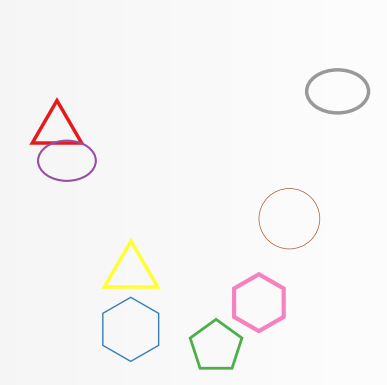[{"shape": "triangle", "thickness": 2.5, "radius": 0.37, "center": [0.147, 0.665]}, {"shape": "hexagon", "thickness": 1, "radius": 0.42, "center": [0.337, 0.145]}, {"shape": "pentagon", "thickness": 2, "radius": 0.35, "center": [0.558, 0.1]}, {"shape": "oval", "thickness": 1.5, "radius": 0.37, "center": [0.173, 0.582]}, {"shape": "triangle", "thickness": 2.5, "radius": 0.4, "center": [0.338, 0.294]}, {"shape": "circle", "thickness": 0.5, "radius": 0.39, "center": [0.747, 0.432]}, {"shape": "hexagon", "thickness": 3, "radius": 0.37, "center": [0.668, 0.214]}, {"shape": "oval", "thickness": 2.5, "radius": 0.4, "center": [0.871, 0.763]}]